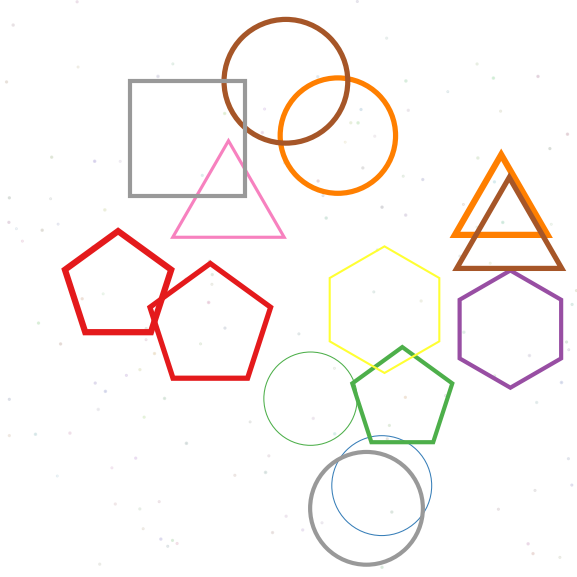[{"shape": "pentagon", "thickness": 3, "radius": 0.48, "center": [0.204, 0.502]}, {"shape": "pentagon", "thickness": 2.5, "radius": 0.55, "center": [0.364, 0.433]}, {"shape": "circle", "thickness": 0.5, "radius": 0.43, "center": [0.661, 0.158]}, {"shape": "circle", "thickness": 0.5, "radius": 0.4, "center": [0.538, 0.309]}, {"shape": "pentagon", "thickness": 2, "radius": 0.46, "center": [0.697, 0.307]}, {"shape": "hexagon", "thickness": 2, "radius": 0.51, "center": [0.884, 0.429]}, {"shape": "circle", "thickness": 2.5, "radius": 0.5, "center": [0.585, 0.764]}, {"shape": "triangle", "thickness": 3, "radius": 0.46, "center": [0.868, 0.639]}, {"shape": "hexagon", "thickness": 1, "radius": 0.55, "center": [0.666, 0.463]}, {"shape": "circle", "thickness": 2.5, "radius": 0.54, "center": [0.495, 0.858]}, {"shape": "triangle", "thickness": 2.5, "radius": 0.53, "center": [0.882, 0.587]}, {"shape": "triangle", "thickness": 1.5, "radius": 0.56, "center": [0.396, 0.644]}, {"shape": "circle", "thickness": 2, "radius": 0.49, "center": [0.635, 0.119]}, {"shape": "square", "thickness": 2, "radius": 0.5, "center": [0.325, 0.759]}]